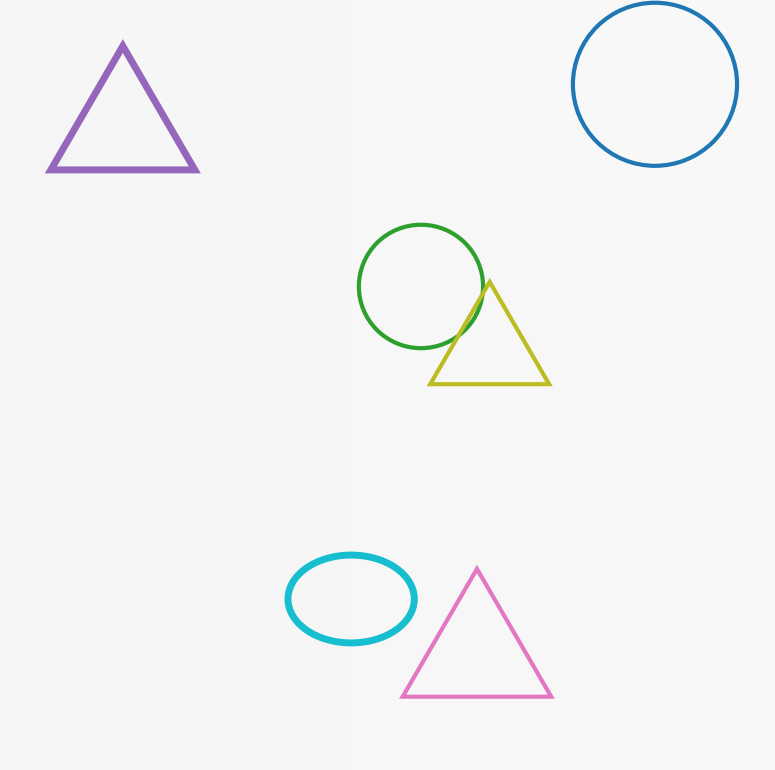[{"shape": "circle", "thickness": 1.5, "radius": 0.53, "center": [0.845, 0.891]}, {"shape": "circle", "thickness": 1.5, "radius": 0.4, "center": [0.543, 0.628]}, {"shape": "triangle", "thickness": 2.5, "radius": 0.54, "center": [0.158, 0.833]}, {"shape": "triangle", "thickness": 1.5, "radius": 0.55, "center": [0.615, 0.151]}, {"shape": "triangle", "thickness": 1.5, "radius": 0.44, "center": [0.632, 0.545]}, {"shape": "oval", "thickness": 2.5, "radius": 0.41, "center": [0.453, 0.222]}]